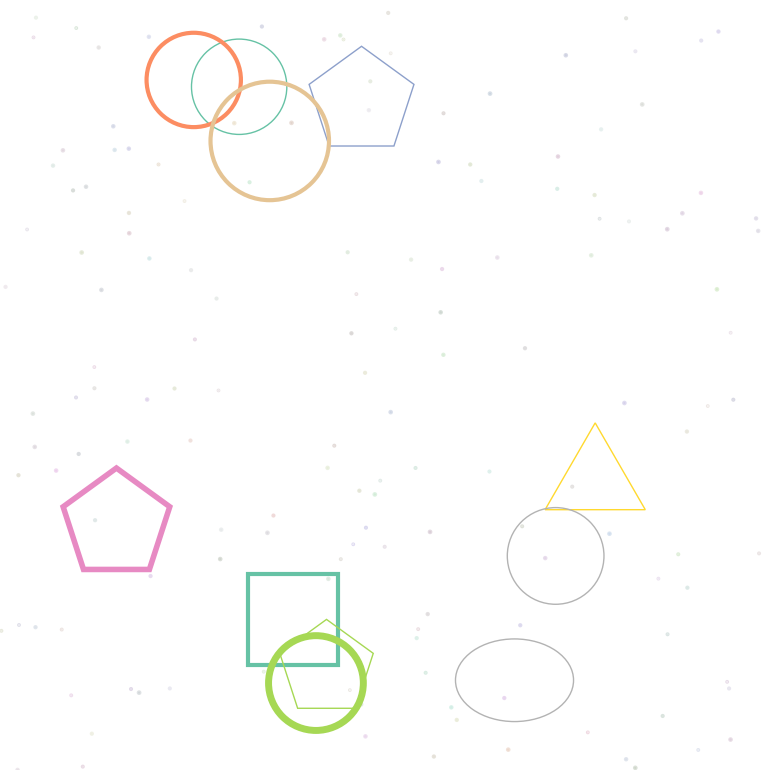[{"shape": "circle", "thickness": 0.5, "radius": 0.31, "center": [0.311, 0.887]}, {"shape": "square", "thickness": 1.5, "radius": 0.29, "center": [0.381, 0.196]}, {"shape": "circle", "thickness": 1.5, "radius": 0.31, "center": [0.252, 0.896]}, {"shape": "pentagon", "thickness": 0.5, "radius": 0.36, "center": [0.47, 0.868]}, {"shape": "pentagon", "thickness": 2, "radius": 0.36, "center": [0.151, 0.319]}, {"shape": "pentagon", "thickness": 0.5, "radius": 0.32, "center": [0.424, 0.132]}, {"shape": "circle", "thickness": 2.5, "radius": 0.31, "center": [0.41, 0.113]}, {"shape": "triangle", "thickness": 0.5, "radius": 0.38, "center": [0.773, 0.376]}, {"shape": "circle", "thickness": 1.5, "radius": 0.38, "center": [0.35, 0.817]}, {"shape": "oval", "thickness": 0.5, "radius": 0.38, "center": [0.668, 0.117]}, {"shape": "circle", "thickness": 0.5, "radius": 0.31, "center": [0.722, 0.278]}]